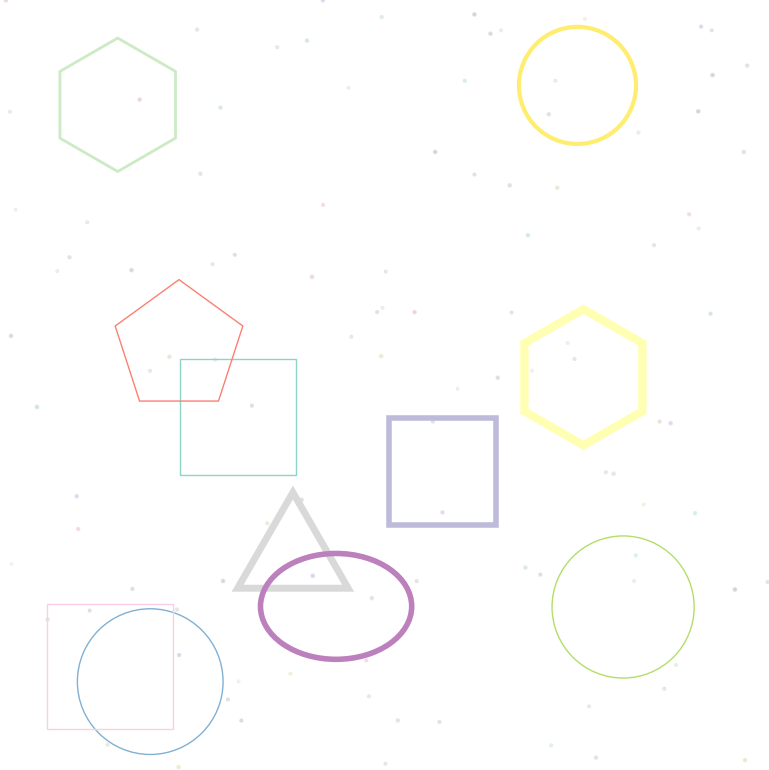[{"shape": "square", "thickness": 0.5, "radius": 0.38, "center": [0.309, 0.459]}, {"shape": "hexagon", "thickness": 3, "radius": 0.44, "center": [0.758, 0.51]}, {"shape": "square", "thickness": 2, "radius": 0.35, "center": [0.575, 0.388]}, {"shape": "pentagon", "thickness": 0.5, "radius": 0.44, "center": [0.232, 0.55]}, {"shape": "circle", "thickness": 0.5, "radius": 0.47, "center": [0.195, 0.115]}, {"shape": "circle", "thickness": 0.5, "radius": 0.46, "center": [0.809, 0.212]}, {"shape": "square", "thickness": 0.5, "radius": 0.41, "center": [0.143, 0.134]}, {"shape": "triangle", "thickness": 2.5, "radius": 0.41, "center": [0.38, 0.278]}, {"shape": "oval", "thickness": 2, "radius": 0.49, "center": [0.436, 0.212]}, {"shape": "hexagon", "thickness": 1, "radius": 0.43, "center": [0.153, 0.864]}, {"shape": "circle", "thickness": 1.5, "radius": 0.38, "center": [0.75, 0.889]}]